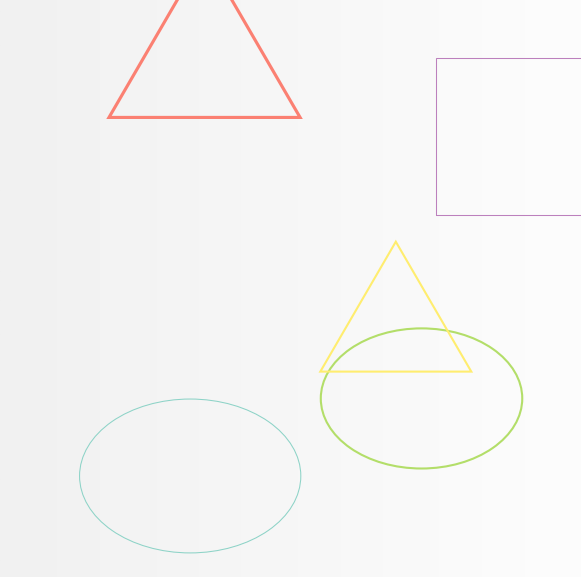[{"shape": "oval", "thickness": 0.5, "radius": 0.95, "center": [0.327, 0.175]}, {"shape": "triangle", "thickness": 1.5, "radius": 0.95, "center": [0.352, 0.891]}, {"shape": "oval", "thickness": 1, "radius": 0.87, "center": [0.725, 0.309]}, {"shape": "square", "thickness": 0.5, "radius": 0.68, "center": [0.885, 0.763]}, {"shape": "triangle", "thickness": 1, "radius": 0.75, "center": [0.681, 0.431]}]